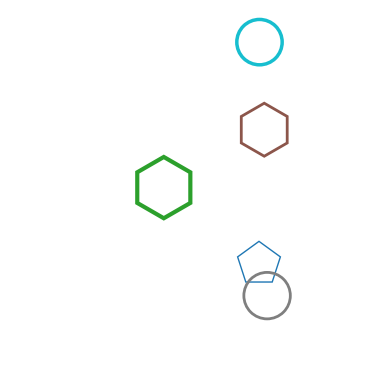[{"shape": "pentagon", "thickness": 1, "radius": 0.29, "center": [0.673, 0.315]}, {"shape": "hexagon", "thickness": 3, "radius": 0.4, "center": [0.425, 0.513]}, {"shape": "hexagon", "thickness": 2, "radius": 0.34, "center": [0.686, 0.663]}, {"shape": "circle", "thickness": 2, "radius": 0.3, "center": [0.694, 0.232]}, {"shape": "circle", "thickness": 2.5, "radius": 0.29, "center": [0.674, 0.891]}]